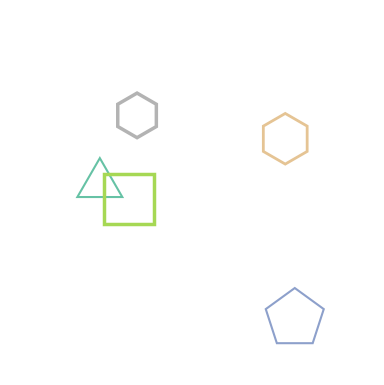[{"shape": "triangle", "thickness": 1.5, "radius": 0.34, "center": [0.259, 0.522]}, {"shape": "pentagon", "thickness": 1.5, "radius": 0.4, "center": [0.766, 0.173]}, {"shape": "square", "thickness": 2.5, "radius": 0.32, "center": [0.335, 0.484]}, {"shape": "hexagon", "thickness": 2, "radius": 0.33, "center": [0.741, 0.64]}, {"shape": "hexagon", "thickness": 2.5, "radius": 0.29, "center": [0.356, 0.7]}]